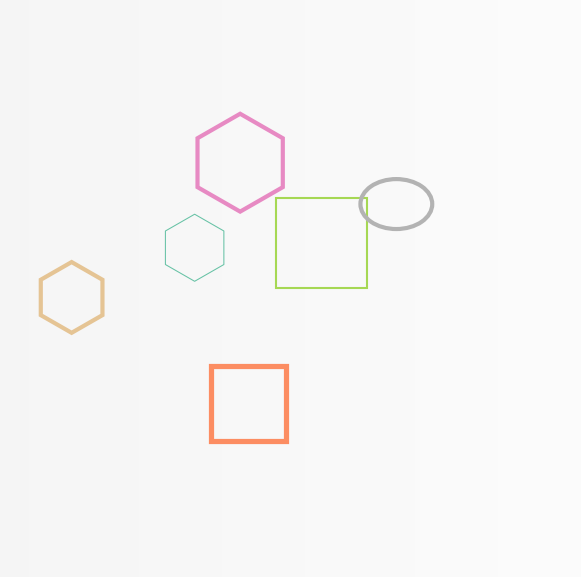[{"shape": "hexagon", "thickness": 0.5, "radius": 0.29, "center": [0.335, 0.57]}, {"shape": "square", "thickness": 2.5, "radius": 0.32, "center": [0.428, 0.301]}, {"shape": "hexagon", "thickness": 2, "radius": 0.42, "center": [0.413, 0.717]}, {"shape": "square", "thickness": 1, "radius": 0.39, "center": [0.554, 0.578]}, {"shape": "hexagon", "thickness": 2, "radius": 0.31, "center": [0.123, 0.484]}, {"shape": "oval", "thickness": 2, "radius": 0.31, "center": [0.682, 0.646]}]